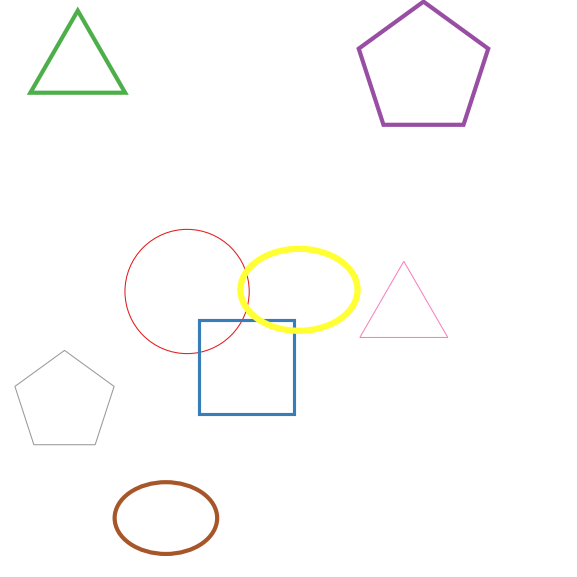[{"shape": "circle", "thickness": 0.5, "radius": 0.54, "center": [0.324, 0.494]}, {"shape": "square", "thickness": 1.5, "radius": 0.41, "center": [0.427, 0.364]}, {"shape": "triangle", "thickness": 2, "radius": 0.47, "center": [0.135, 0.886]}, {"shape": "pentagon", "thickness": 2, "radius": 0.59, "center": [0.733, 0.878]}, {"shape": "oval", "thickness": 3, "radius": 0.51, "center": [0.518, 0.497]}, {"shape": "oval", "thickness": 2, "radius": 0.44, "center": [0.287, 0.102]}, {"shape": "triangle", "thickness": 0.5, "radius": 0.44, "center": [0.699, 0.459]}, {"shape": "pentagon", "thickness": 0.5, "radius": 0.45, "center": [0.112, 0.302]}]